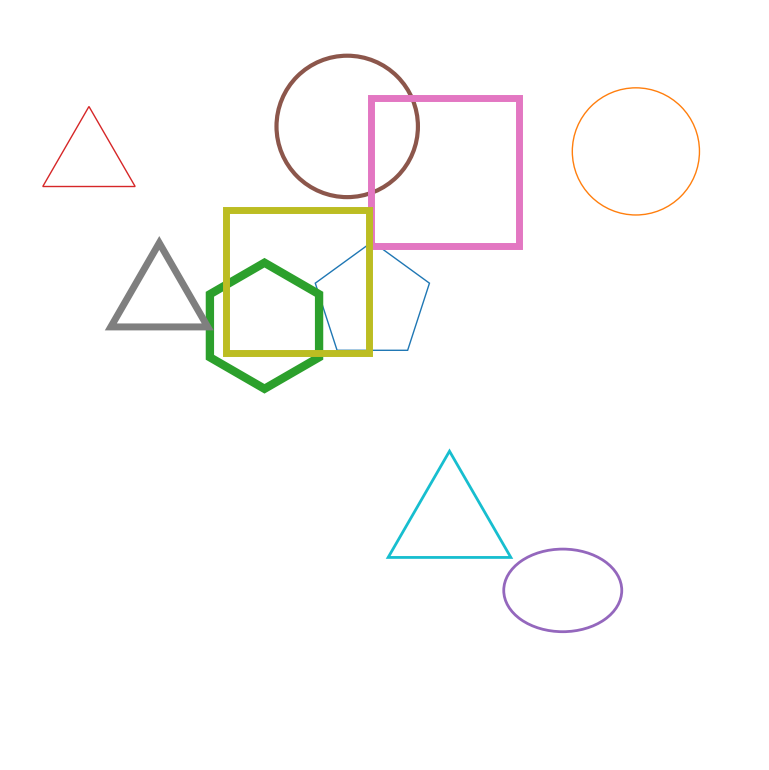[{"shape": "pentagon", "thickness": 0.5, "radius": 0.39, "center": [0.484, 0.608]}, {"shape": "circle", "thickness": 0.5, "radius": 0.41, "center": [0.826, 0.803]}, {"shape": "hexagon", "thickness": 3, "radius": 0.41, "center": [0.343, 0.577]}, {"shape": "triangle", "thickness": 0.5, "radius": 0.35, "center": [0.116, 0.792]}, {"shape": "oval", "thickness": 1, "radius": 0.38, "center": [0.731, 0.233]}, {"shape": "circle", "thickness": 1.5, "radius": 0.46, "center": [0.451, 0.836]}, {"shape": "square", "thickness": 2.5, "radius": 0.48, "center": [0.578, 0.777]}, {"shape": "triangle", "thickness": 2.5, "radius": 0.36, "center": [0.207, 0.612]}, {"shape": "square", "thickness": 2.5, "radius": 0.46, "center": [0.387, 0.635]}, {"shape": "triangle", "thickness": 1, "radius": 0.46, "center": [0.584, 0.322]}]